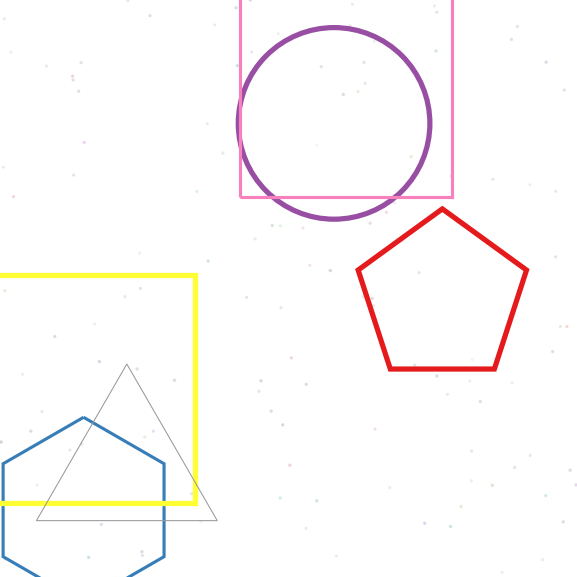[{"shape": "pentagon", "thickness": 2.5, "radius": 0.77, "center": [0.766, 0.484]}, {"shape": "hexagon", "thickness": 1.5, "radius": 0.8, "center": [0.145, 0.116]}, {"shape": "circle", "thickness": 2.5, "radius": 0.83, "center": [0.578, 0.785]}, {"shape": "square", "thickness": 2.5, "radius": 0.99, "center": [0.14, 0.325]}, {"shape": "square", "thickness": 1.5, "radius": 0.92, "center": [0.599, 0.843]}, {"shape": "triangle", "thickness": 0.5, "radius": 0.9, "center": [0.22, 0.188]}]